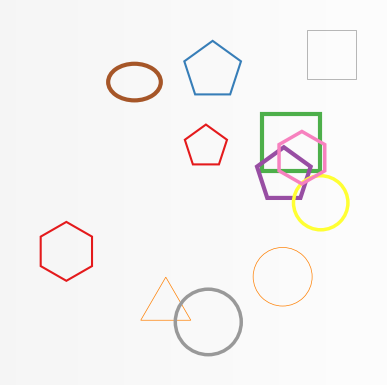[{"shape": "hexagon", "thickness": 1.5, "radius": 0.38, "center": [0.171, 0.347]}, {"shape": "pentagon", "thickness": 1.5, "radius": 0.29, "center": [0.531, 0.619]}, {"shape": "pentagon", "thickness": 1.5, "radius": 0.38, "center": [0.549, 0.817]}, {"shape": "square", "thickness": 3, "radius": 0.37, "center": [0.75, 0.629]}, {"shape": "pentagon", "thickness": 3, "radius": 0.36, "center": [0.732, 0.545]}, {"shape": "triangle", "thickness": 0.5, "radius": 0.37, "center": [0.428, 0.206]}, {"shape": "circle", "thickness": 0.5, "radius": 0.38, "center": [0.729, 0.281]}, {"shape": "circle", "thickness": 2.5, "radius": 0.35, "center": [0.828, 0.473]}, {"shape": "oval", "thickness": 3, "radius": 0.34, "center": [0.347, 0.787]}, {"shape": "hexagon", "thickness": 2.5, "radius": 0.34, "center": [0.779, 0.59]}, {"shape": "circle", "thickness": 2.5, "radius": 0.43, "center": [0.537, 0.164]}, {"shape": "square", "thickness": 0.5, "radius": 0.32, "center": [0.856, 0.858]}]